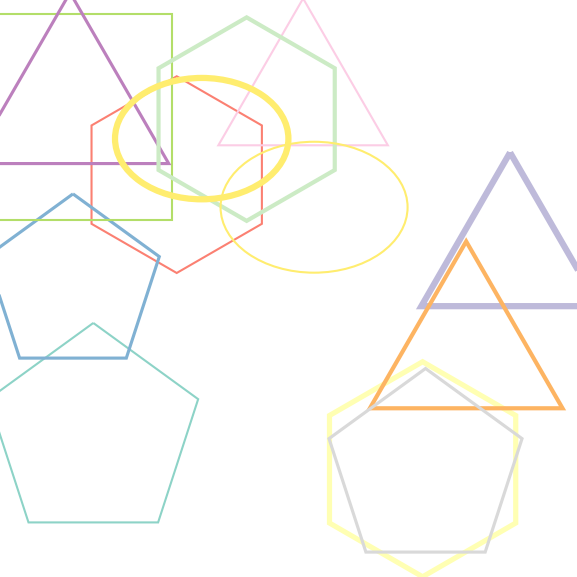[{"shape": "pentagon", "thickness": 1, "radius": 0.95, "center": [0.162, 0.249]}, {"shape": "hexagon", "thickness": 2.5, "radius": 0.93, "center": [0.732, 0.187]}, {"shape": "triangle", "thickness": 3, "radius": 0.89, "center": [0.883, 0.558]}, {"shape": "hexagon", "thickness": 1, "radius": 0.85, "center": [0.306, 0.697]}, {"shape": "pentagon", "thickness": 1.5, "radius": 0.79, "center": [0.126, 0.506]}, {"shape": "triangle", "thickness": 2, "radius": 0.96, "center": [0.807, 0.388]}, {"shape": "square", "thickness": 1, "radius": 0.89, "center": [0.12, 0.796]}, {"shape": "triangle", "thickness": 1, "radius": 0.85, "center": [0.525, 0.832]}, {"shape": "pentagon", "thickness": 1.5, "radius": 0.88, "center": [0.737, 0.185]}, {"shape": "triangle", "thickness": 1.5, "radius": 0.99, "center": [0.121, 0.815]}, {"shape": "hexagon", "thickness": 2, "radius": 0.88, "center": [0.427, 0.793]}, {"shape": "oval", "thickness": 1, "radius": 0.81, "center": [0.544, 0.64]}, {"shape": "oval", "thickness": 3, "radius": 0.75, "center": [0.349, 0.759]}]